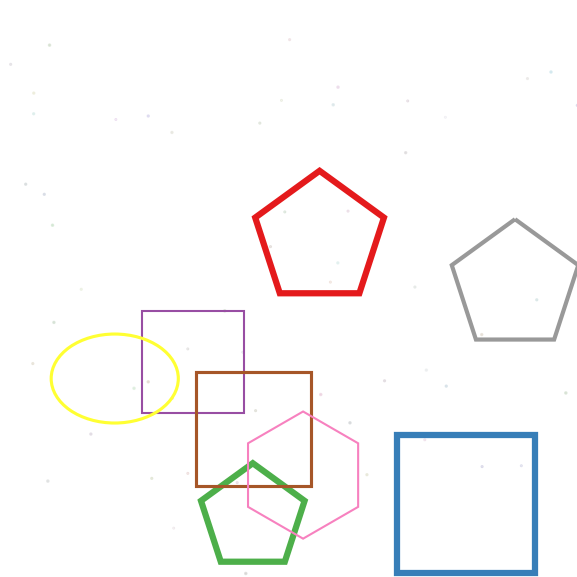[{"shape": "pentagon", "thickness": 3, "radius": 0.59, "center": [0.553, 0.586]}, {"shape": "square", "thickness": 3, "radius": 0.6, "center": [0.807, 0.127]}, {"shape": "pentagon", "thickness": 3, "radius": 0.47, "center": [0.438, 0.103]}, {"shape": "square", "thickness": 1, "radius": 0.44, "center": [0.334, 0.373]}, {"shape": "oval", "thickness": 1.5, "radius": 0.55, "center": [0.199, 0.344]}, {"shape": "square", "thickness": 1.5, "radius": 0.49, "center": [0.439, 0.256]}, {"shape": "hexagon", "thickness": 1, "radius": 0.55, "center": [0.525, 0.176]}, {"shape": "pentagon", "thickness": 2, "radius": 0.58, "center": [0.892, 0.504]}]